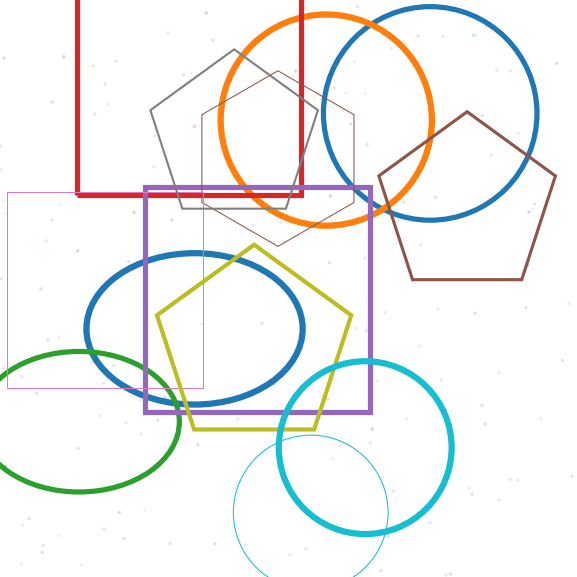[{"shape": "circle", "thickness": 2.5, "radius": 0.92, "center": [0.745, 0.803]}, {"shape": "oval", "thickness": 3, "radius": 0.94, "center": [0.337, 0.43]}, {"shape": "circle", "thickness": 3, "radius": 0.91, "center": [0.565, 0.791]}, {"shape": "oval", "thickness": 2.5, "radius": 0.87, "center": [0.137, 0.269]}, {"shape": "square", "thickness": 2.5, "radius": 0.97, "center": [0.327, 0.855]}, {"shape": "square", "thickness": 2.5, "radius": 0.97, "center": [0.446, 0.481]}, {"shape": "hexagon", "thickness": 0.5, "radius": 0.76, "center": [0.481, 0.725]}, {"shape": "pentagon", "thickness": 1.5, "radius": 0.8, "center": [0.809, 0.645]}, {"shape": "square", "thickness": 0.5, "radius": 0.85, "center": [0.182, 0.498]}, {"shape": "pentagon", "thickness": 1, "radius": 0.76, "center": [0.405, 0.761]}, {"shape": "pentagon", "thickness": 2, "radius": 0.88, "center": [0.44, 0.399]}, {"shape": "circle", "thickness": 3, "radius": 0.75, "center": [0.632, 0.224]}, {"shape": "circle", "thickness": 0.5, "radius": 0.67, "center": [0.538, 0.112]}]